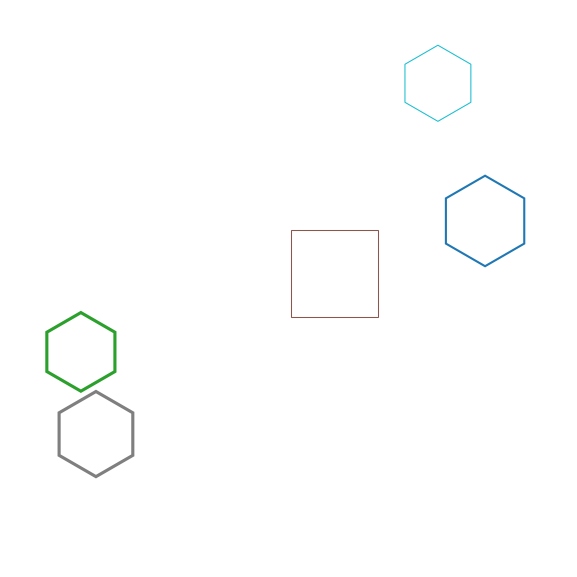[{"shape": "hexagon", "thickness": 1, "radius": 0.39, "center": [0.84, 0.617]}, {"shape": "hexagon", "thickness": 1.5, "radius": 0.34, "center": [0.14, 0.39]}, {"shape": "square", "thickness": 0.5, "radius": 0.38, "center": [0.579, 0.525]}, {"shape": "hexagon", "thickness": 1.5, "radius": 0.37, "center": [0.166, 0.247]}, {"shape": "hexagon", "thickness": 0.5, "radius": 0.33, "center": [0.758, 0.855]}]